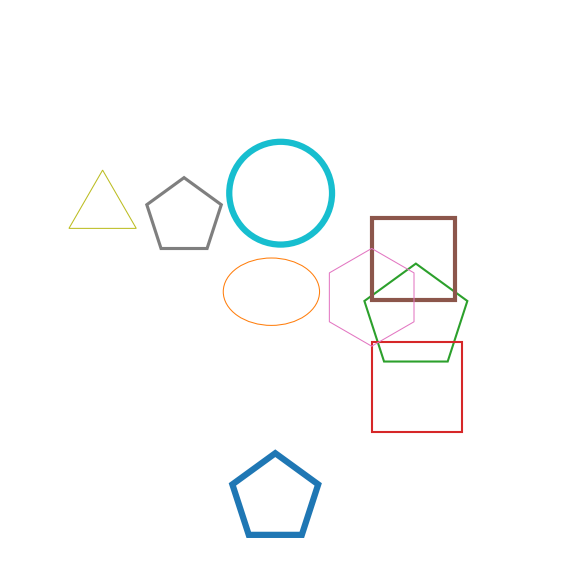[{"shape": "pentagon", "thickness": 3, "radius": 0.39, "center": [0.477, 0.136]}, {"shape": "oval", "thickness": 0.5, "radius": 0.42, "center": [0.47, 0.494]}, {"shape": "pentagon", "thickness": 1, "radius": 0.47, "center": [0.72, 0.449]}, {"shape": "square", "thickness": 1, "radius": 0.39, "center": [0.722, 0.329]}, {"shape": "square", "thickness": 2, "radius": 0.36, "center": [0.716, 0.55]}, {"shape": "hexagon", "thickness": 0.5, "radius": 0.42, "center": [0.644, 0.484]}, {"shape": "pentagon", "thickness": 1.5, "radius": 0.34, "center": [0.319, 0.624]}, {"shape": "triangle", "thickness": 0.5, "radius": 0.34, "center": [0.178, 0.637]}, {"shape": "circle", "thickness": 3, "radius": 0.44, "center": [0.486, 0.665]}]